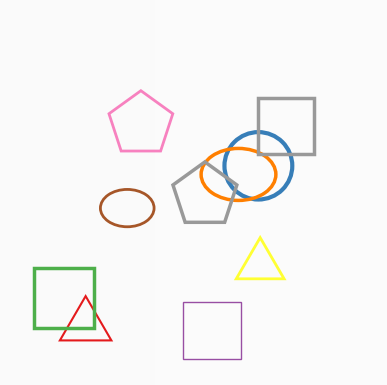[{"shape": "triangle", "thickness": 1.5, "radius": 0.38, "center": [0.221, 0.154]}, {"shape": "circle", "thickness": 3, "radius": 0.44, "center": [0.667, 0.569]}, {"shape": "square", "thickness": 2.5, "radius": 0.39, "center": [0.165, 0.226]}, {"shape": "square", "thickness": 1, "radius": 0.37, "center": [0.547, 0.141]}, {"shape": "oval", "thickness": 2.5, "radius": 0.48, "center": [0.615, 0.547]}, {"shape": "triangle", "thickness": 2, "radius": 0.36, "center": [0.671, 0.311]}, {"shape": "oval", "thickness": 2, "radius": 0.35, "center": [0.328, 0.459]}, {"shape": "pentagon", "thickness": 2, "radius": 0.43, "center": [0.364, 0.678]}, {"shape": "square", "thickness": 2.5, "radius": 0.37, "center": [0.738, 0.672]}, {"shape": "pentagon", "thickness": 2.5, "radius": 0.43, "center": [0.529, 0.493]}]